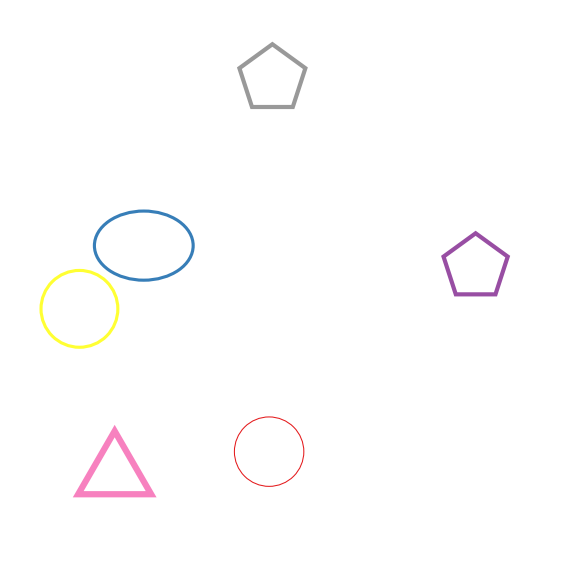[{"shape": "circle", "thickness": 0.5, "radius": 0.3, "center": [0.466, 0.217]}, {"shape": "oval", "thickness": 1.5, "radius": 0.43, "center": [0.249, 0.574]}, {"shape": "pentagon", "thickness": 2, "radius": 0.29, "center": [0.824, 0.537]}, {"shape": "circle", "thickness": 1.5, "radius": 0.33, "center": [0.138, 0.464]}, {"shape": "triangle", "thickness": 3, "radius": 0.36, "center": [0.199, 0.18]}, {"shape": "pentagon", "thickness": 2, "radius": 0.3, "center": [0.472, 0.862]}]